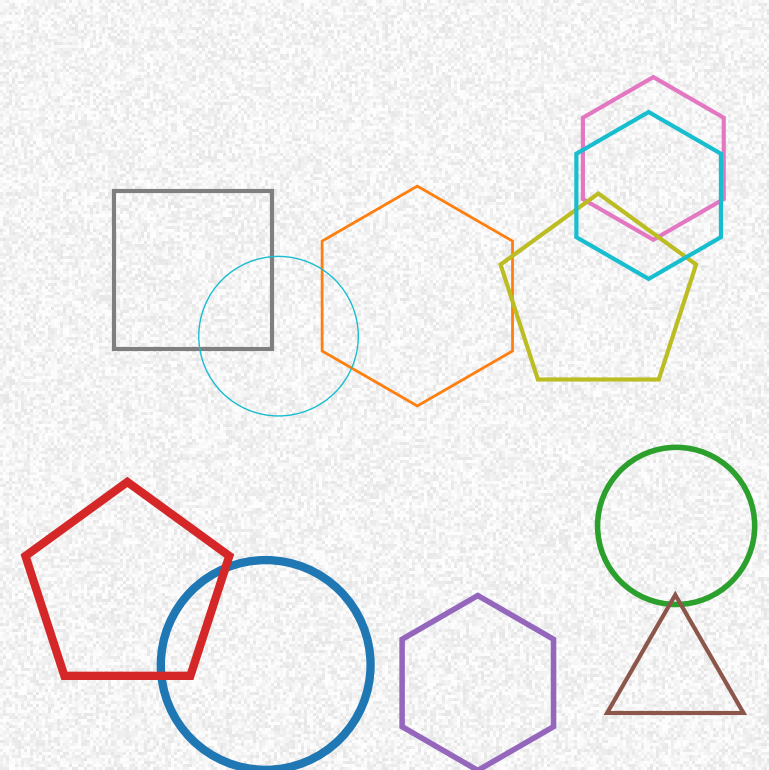[{"shape": "circle", "thickness": 3, "radius": 0.68, "center": [0.345, 0.136]}, {"shape": "hexagon", "thickness": 1, "radius": 0.71, "center": [0.542, 0.616]}, {"shape": "circle", "thickness": 2, "radius": 0.51, "center": [0.878, 0.317]}, {"shape": "pentagon", "thickness": 3, "radius": 0.7, "center": [0.165, 0.235]}, {"shape": "hexagon", "thickness": 2, "radius": 0.57, "center": [0.621, 0.113]}, {"shape": "triangle", "thickness": 1.5, "radius": 0.51, "center": [0.877, 0.125]}, {"shape": "hexagon", "thickness": 1.5, "radius": 0.53, "center": [0.848, 0.794]}, {"shape": "square", "thickness": 1.5, "radius": 0.51, "center": [0.251, 0.649]}, {"shape": "pentagon", "thickness": 1.5, "radius": 0.67, "center": [0.777, 0.615]}, {"shape": "circle", "thickness": 0.5, "radius": 0.52, "center": [0.362, 0.563]}, {"shape": "hexagon", "thickness": 1.5, "radius": 0.54, "center": [0.842, 0.746]}]